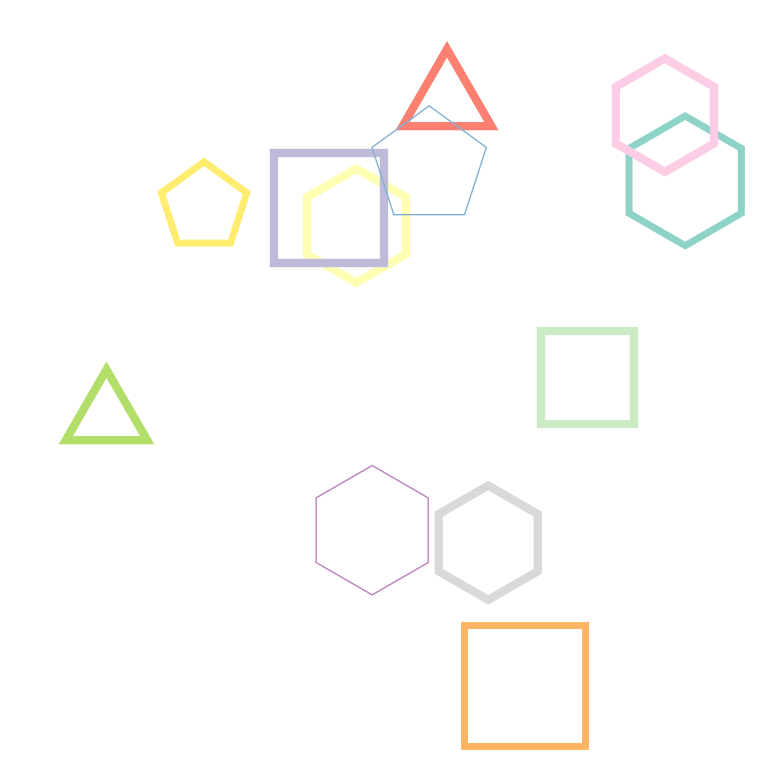[{"shape": "hexagon", "thickness": 2.5, "radius": 0.42, "center": [0.89, 0.765]}, {"shape": "hexagon", "thickness": 3, "radius": 0.37, "center": [0.463, 0.707]}, {"shape": "square", "thickness": 3, "radius": 0.36, "center": [0.427, 0.73]}, {"shape": "triangle", "thickness": 3, "radius": 0.33, "center": [0.581, 0.869]}, {"shape": "pentagon", "thickness": 0.5, "radius": 0.39, "center": [0.557, 0.784]}, {"shape": "square", "thickness": 2.5, "radius": 0.39, "center": [0.681, 0.11]}, {"shape": "triangle", "thickness": 3, "radius": 0.3, "center": [0.138, 0.459]}, {"shape": "hexagon", "thickness": 3, "radius": 0.37, "center": [0.864, 0.85]}, {"shape": "hexagon", "thickness": 3, "radius": 0.37, "center": [0.634, 0.295]}, {"shape": "hexagon", "thickness": 0.5, "radius": 0.42, "center": [0.483, 0.311]}, {"shape": "square", "thickness": 3, "radius": 0.3, "center": [0.763, 0.51]}, {"shape": "pentagon", "thickness": 2.5, "radius": 0.29, "center": [0.265, 0.731]}]